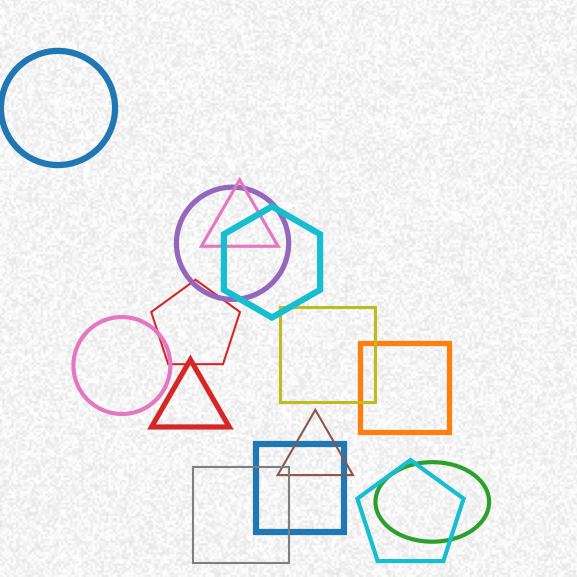[{"shape": "circle", "thickness": 3, "radius": 0.49, "center": [0.1, 0.812]}, {"shape": "square", "thickness": 3, "radius": 0.38, "center": [0.519, 0.154]}, {"shape": "square", "thickness": 2.5, "radius": 0.38, "center": [0.701, 0.328]}, {"shape": "oval", "thickness": 2, "radius": 0.49, "center": [0.749, 0.13]}, {"shape": "triangle", "thickness": 2.5, "radius": 0.39, "center": [0.33, 0.299]}, {"shape": "pentagon", "thickness": 1, "radius": 0.4, "center": [0.339, 0.434]}, {"shape": "circle", "thickness": 2.5, "radius": 0.49, "center": [0.403, 0.578]}, {"shape": "triangle", "thickness": 1, "radius": 0.38, "center": [0.546, 0.214]}, {"shape": "triangle", "thickness": 1.5, "radius": 0.38, "center": [0.415, 0.611]}, {"shape": "circle", "thickness": 2, "radius": 0.42, "center": [0.211, 0.366]}, {"shape": "square", "thickness": 1, "radius": 0.42, "center": [0.418, 0.107]}, {"shape": "square", "thickness": 1.5, "radius": 0.41, "center": [0.567, 0.385]}, {"shape": "hexagon", "thickness": 3, "radius": 0.48, "center": [0.471, 0.545]}, {"shape": "pentagon", "thickness": 2, "radius": 0.48, "center": [0.711, 0.106]}]